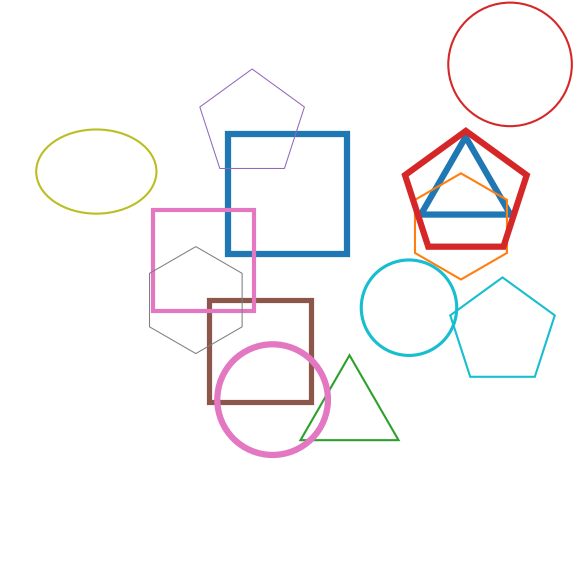[{"shape": "square", "thickness": 3, "radius": 0.52, "center": [0.498, 0.663]}, {"shape": "triangle", "thickness": 3, "radius": 0.45, "center": [0.806, 0.672]}, {"shape": "hexagon", "thickness": 1, "radius": 0.46, "center": [0.798, 0.607]}, {"shape": "triangle", "thickness": 1, "radius": 0.49, "center": [0.605, 0.286]}, {"shape": "circle", "thickness": 1, "radius": 0.53, "center": [0.883, 0.888]}, {"shape": "pentagon", "thickness": 3, "radius": 0.55, "center": [0.807, 0.662]}, {"shape": "pentagon", "thickness": 0.5, "radius": 0.48, "center": [0.437, 0.784]}, {"shape": "square", "thickness": 2.5, "radius": 0.44, "center": [0.45, 0.391]}, {"shape": "circle", "thickness": 3, "radius": 0.48, "center": [0.472, 0.307]}, {"shape": "square", "thickness": 2, "radius": 0.44, "center": [0.352, 0.548]}, {"shape": "hexagon", "thickness": 0.5, "radius": 0.46, "center": [0.339, 0.48]}, {"shape": "oval", "thickness": 1, "radius": 0.52, "center": [0.167, 0.702]}, {"shape": "circle", "thickness": 1.5, "radius": 0.41, "center": [0.708, 0.466]}, {"shape": "pentagon", "thickness": 1, "radius": 0.48, "center": [0.87, 0.424]}]